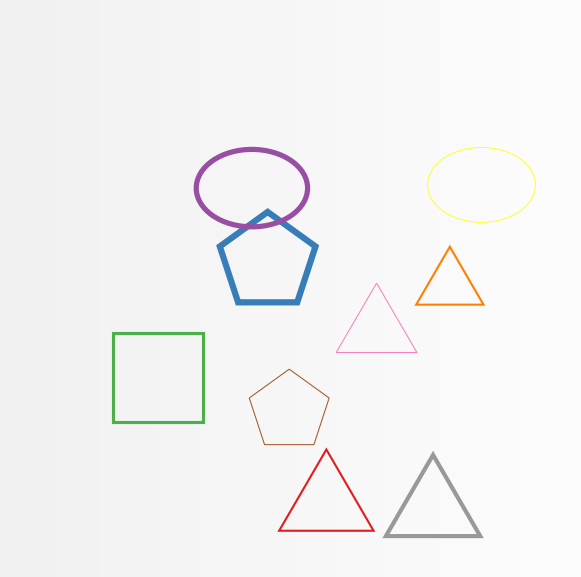[{"shape": "triangle", "thickness": 1, "radius": 0.47, "center": [0.561, 0.127]}, {"shape": "pentagon", "thickness": 3, "radius": 0.43, "center": [0.46, 0.546]}, {"shape": "square", "thickness": 1.5, "radius": 0.38, "center": [0.272, 0.346]}, {"shape": "oval", "thickness": 2.5, "radius": 0.48, "center": [0.433, 0.673]}, {"shape": "triangle", "thickness": 1, "radius": 0.33, "center": [0.774, 0.505]}, {"shape": "oval", "thickness": 0.5, "radius": 0.46, "center": [0.828, 0.679]}, {"shape": "pentagon", "thickness": 0.5, "radius": 0.36, "center": [0.498, 0.288]}, {"shape": "triangle", "thickness": 0.5, "radius": 0.4, "center": [0.648, 0.429]}, {"shape": "triangle", "thickness": 2, "radius": 0.47, "center": [0.745, 0.118]}]